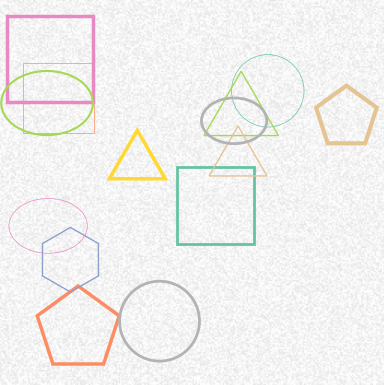[{"shape": "circle", "thickness": 0.5, "radius": 0.47, "center": [0.696, 0.764]}, {"shape": "square", "thickness": 2, "radius": 0.5, "center": [0.56, 0.466]}, {"shape": "square", "thickness": 0.5, "radius": 0.46, "center": [0.152, 0.745]}, {"shape": "pentagon", "thickness": 2.5, "radius": 0.56, "center": [0.203, 0.145]}, {"shape": "hexagon", "thickness": 1, "radius": 0.42, "center": [0.183, 0.325]}, {"shape": "square", "thickness": 2.5, "radius": 0.56, "center": [0.13, 0.848]}, {"shape": "oval", "thickness": 0.5, "radius": 0.51, "center": [0.125, 0.413]}, {"shape": "oval", "thickness": 1.5, "radius": 0.59, "center": [0.122, 0.732]}, {"shape": "triangle", "thickness": 1, "radius": 0.56, "center": [0.626, 0.704]}, {"shape": "triangle", "thickness": 2.5, "radius": 0.42, "center": [0.357, 0.578]}, {"shape": "pentagon", "thickness": 3, "radius": 0.41, "center": [0.9, 0.695]}, {"shape": "triangle", "thickness": 1, "radius": 0.43, "center": [0.618, 0.586]}, {"shape": "circle", "thickness": 2, "radius": 0.52, "center": [0.414, 0.166]}, {"shape": "oval", "thickness": 2, "radius": 0.42, "center": [0.608, 0.686]}]